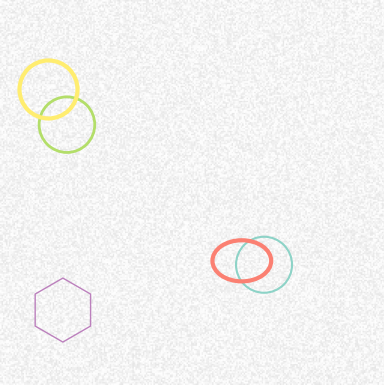[{"shape": "circle", "thickness": 1.5, "radius": 0.36, "center": [0.686, 0.312]}, {"shape": "oval", "thickness": 3, "radius": 0.38, "center": [0.628, 0.323]}, {"shape": "circle", "thickness": 2, "radius": 0.36, "center": [0.174, 0.676]}, {"shape": "hexagon", "thickness": 1, "radius": 0.42, "center": [0.163, 0.195]}, {"shape": "circle", "thickness": 3, "radius": 0.38, "center": [0.126, 0.768]}]